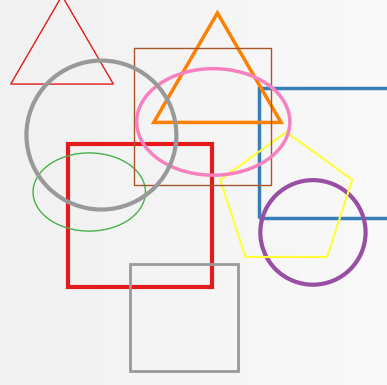[{"shape": "square", "thickness": 3, "radius": 0.93, "center": [0.361, 0.441]}, {"shape": "triangle", "thickness": 1, "radius": 0.76, "center": [0.16, 0.858]}, {"shape": "square", "thickness": 2.5, "radius": 0.84, "center": [0.838, 0.603]}, {"shape": "oval", "thickness": 1, "radius": 0.73, "center": [0.23, 0.501]}, {"shape": "circle", "thickness": 3, "radius": 0.68, "center": [0.808, 0.396]}, {"shape": "triangle", "thickness": 2.5, "radius": 0.95, "center": [0.561, 0.777]}, {"shape": "pentagon", "thickness": 1.5, "radius": 0.9, "center": [0.739, 0.478]}, {"shape": "square", "thickness": 1, "radius": 0.89, "center": [0.523, 0.698]}, {"shape": "oval", "thickness": 2.5, "radius": 0.99, "center": [0.55, 0.683]}, {"shape": "circle", "thickness": 3, "radius": 0.97, "center": [0.262, 0.649]}, {"shape": "square", "thickness": 2, "radius": 0.7, "center": [0.475, 0.175]}]